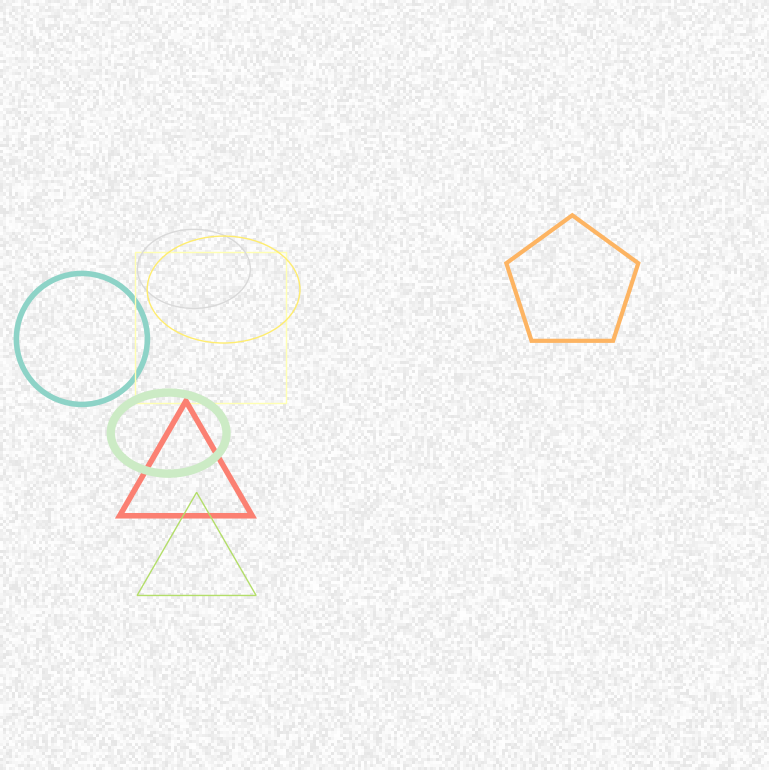[{"shape": "circle", "thickness": 2, "radius": 0.43, "center": [0.106, 0.56]}, {"shape": "square", "thickness": 0.5, "radius": 0.49, "center": [0.274, 0.575]}, {"shape": "triangle", "thickness": 2, "radius": 0.5, "center": [0.241, 0.38]}, {"shape": "pentagon", "thickness": 1.5, "radius": 0.45, "center": [0.743, 0.63]}, {"shape": "triangle", "thickness": 0.5, "radius": 0.45, "center": [0.255, 0.271]}, {"shape": "oval", "thickness": 0.5, "radius": 0.37, "center": [0.252, 0.651]}, {"shape": "oval", "thickness": 3, "radius": 0.38, "center": [0.219, 0.438]}, {"shape": "oval", "thickness": 0.5, "radius": 0.5, "center": [0.29, 0.624]}]